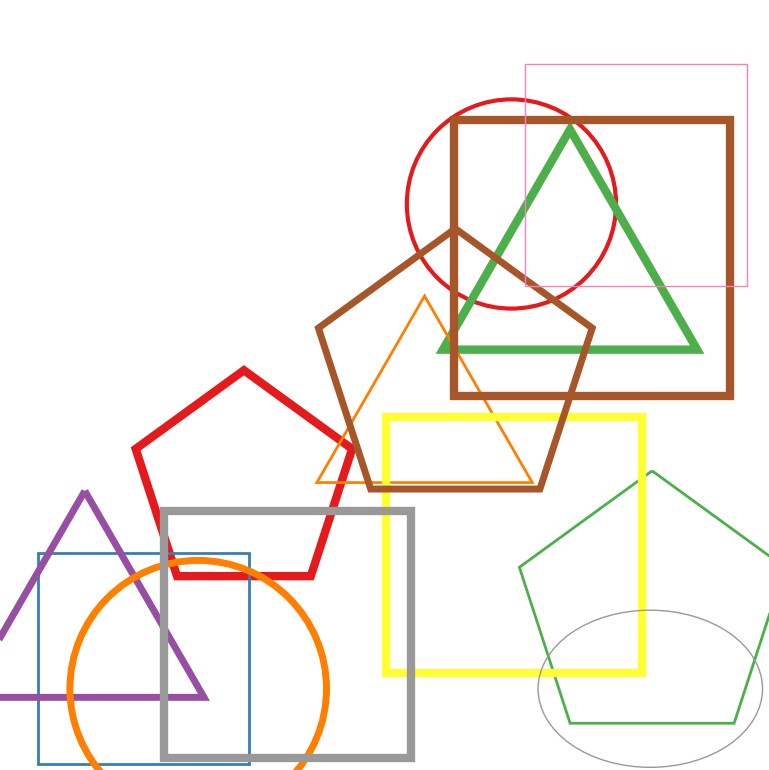[{"shape": "pentagon", "thickness": 3, "radius": 0.74, "center": [0.317, 0.371]}, {"shape": "circle", "thickness": 1.5, "radius": 0.68, "center": [0.664, 0.735]}, {"shape": "square", "thickness": 1, "radius": 0.68, "center": [0.186, 0.145]}, {"shape": "triangle", "thickness": 3, "radius": 0.95, "center": [0.74, 0.641]}, {"shape": "pentagon", "thickness": 1, "radius": 0.91, "center": [0.847, 0.207]}, {"shape": "triangle", "thickness": 2.5, "radius": 0.89, "center": [0.11, 0.184]}, {"shape": "circle", "thickness": 2.5, "radius": 0.83, "center": [0.257, 0.106]}, {"shape": "triangle", "thickness": 1, "radius": 0.81, "center": [0.551, 0.454]}, {"shape": "square", "thickness": 3, "radius": 0.83, "center": [0.668, 0.292]}, {"shape": "square", "thickness": 3, "radius": 0.9, "center": [0.769, 0.665]}, {"shape": "pentagon", "thickness": 2.5, "radius": 0.93, "center": [0.591, 0.516]}, {"shape": "square", "thickness": 0.5, "radius": 0.72, "center": [0.826, 0.773]}, {"shape": "square", "thickness": 3, "radius": 0.8, "center": [0.373, 0.176]}, {"shape": "oval", "thickness": 0.5, "radius": 0.73, "center": [0.845, 0.105]}]